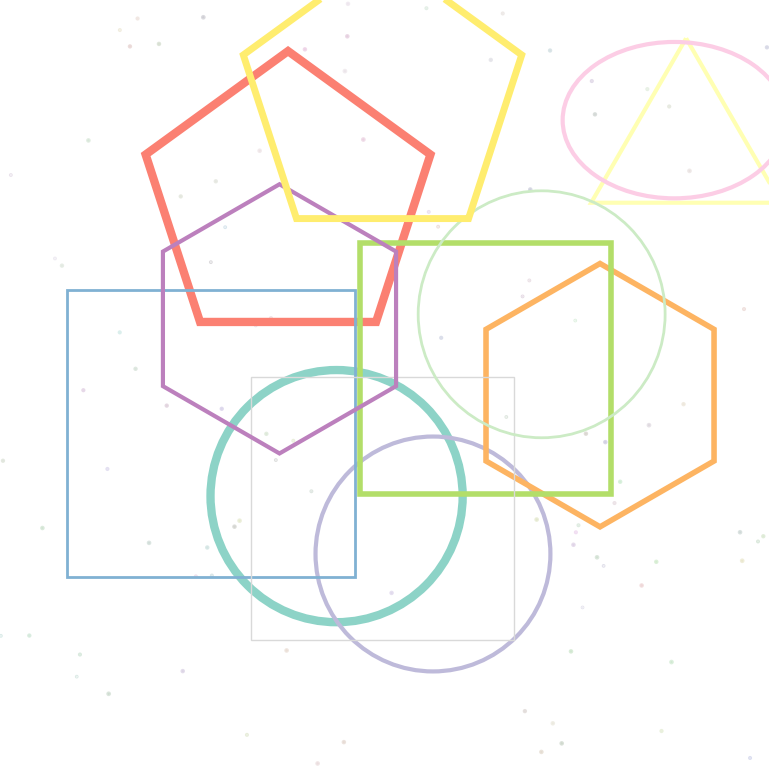[{"shape": "circle", "thickness": 3, "radius": 0.82, "center": [0.437, 0.356]}, {"shape": "triangle", "thickness": 1.5, "radius": 0.71, "center": [0.891, 0.808]}, {"shape": "circle", "thickness": 1.5, "radius": 0.76, "center": [0.562, 0.281]}, {"shape": "pentagon", "thickness": 3, "radius": 0.97, "center": [0.374, 0.739]}, {"shape": "square", "thickness": 1, "radius": 0.93, "center": [0.274, 0.437]}, {"shape": "hexagon", "thickness": 2, "radius": 0.85, "center": [0.779, 0.487]}, {"shape": "square", "thickness": 2, "radius": 0.82, "center": [0.63, 0.522]}, {"shape": "oval", "thickness": 1.5, "radius": 0.73, "center": [0.876, 0.844]}, {"shape": "square", "thickness": 0.5, "radius": 0.85, "center": [0.496, 0.339]}, {"shape": "hexagon", "thickness": 1.5, "radius": 0.87, "center": [0.363, 0.586]}, {"shape": "circle", "thickness": 1, "radius": 0.8, "center": [0.703, 0.592]}, {"shape": "pentagon", "thickness": 2.5, "radius": 0.95, "center": [0.497, 0.87]}]